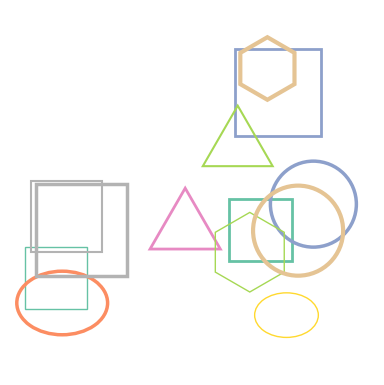[{"shape": "square", "thickness": 1, "radius": 0.4, "center": [0.146, 0.278]}, {"shape": "square", "thickness": 2, "radius": 0.41, "center": [0.677, 0.402]}, {"shape": "oval", "thickness": 2.5, "radius": 0.59, "center": [0.162, 0.213]}, {"shape": "square", "thickness": 2, "radius": 0.56, "center": [0.722, 0.76]}, {"shape": "circle", "thickness": 2.5, "radius": 0.56, "center": [0.814, 0.47]}, {"shape": "triangle", "thickness": 2, "radius": 0.53, "center": [0.481, 0.406]}, {"shape": "triangle", "thickness": 1.5, "radius": 0.52, "center": [0.617, 0.621]}, {"shape": "hexagon", "thickness": 1, "radius": 0.52, "center": [0.649, 0.345]}, {"shape": "oval", "thickness": 1, "radius": 0.41, "center": [0.744, 0.181]}, {"shape": "hexagon", "thickness": 3, "radius": 0.41, "center": [0.695, 0.822]}, {"shape": "circle", "thickness": 3, "radius": 0.58, "center": [0.774, 0.401]}, {"shape": "square", "thickness": 2.5, "radius": 0.59, "center": [0.212, 0.403]}, {"shape": "square", "thickness": 1.5, "radius": 0.46, "center": [0.174, 0.437]}]